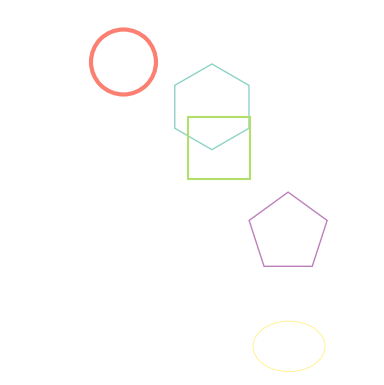[{"shape": "hexagon", "thickness": 1, "radius": 0.56, "center": [0.55, 0.723]}, {"shape": "circle", "thickness": 3, "radius": 0.42, "center": [0.321, 0.839]}, {"shape": "square", "thickness": 1.5, "radius": 0.4, "center": [0.569, 0.615]}, {"shape": "pentagon", "thickness": 1, "radius": 0.53, "center": [0.748, 0.394]}, {"shape": "oval", "thickness": 0.5, "radius": 0.47, "center": [0.751, 0.1]}]